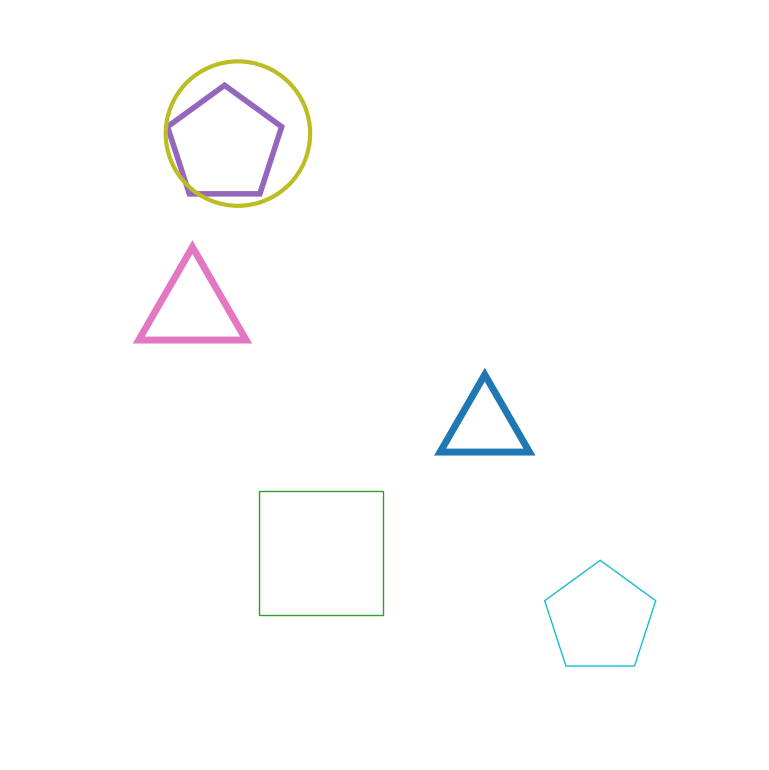[{"shape": "triangle", "thickness": 2.5, "radius": 0.34, "center": [0.63, 0.446]}, {"shape": "square", "thickness": 0.5, "radius": 0.4, "center": [0.416, 0.282]}, {"shape": "pentagon", "thickness": 2, "radius": 0.39, "center": [0.292, 0.811]}, {"shape": "triangle", "thickness": 2.5, "radius": 0.4, "center": [0.25, 0.599]}, {"shape": "circle", "thickness": 1.5, "radius": 0.47, "center": [0.309, 0.827]}, {"shape": "pentagon", "thickness": 0.5, "radius": 0.38, "center": [0.779, 0.196]}]